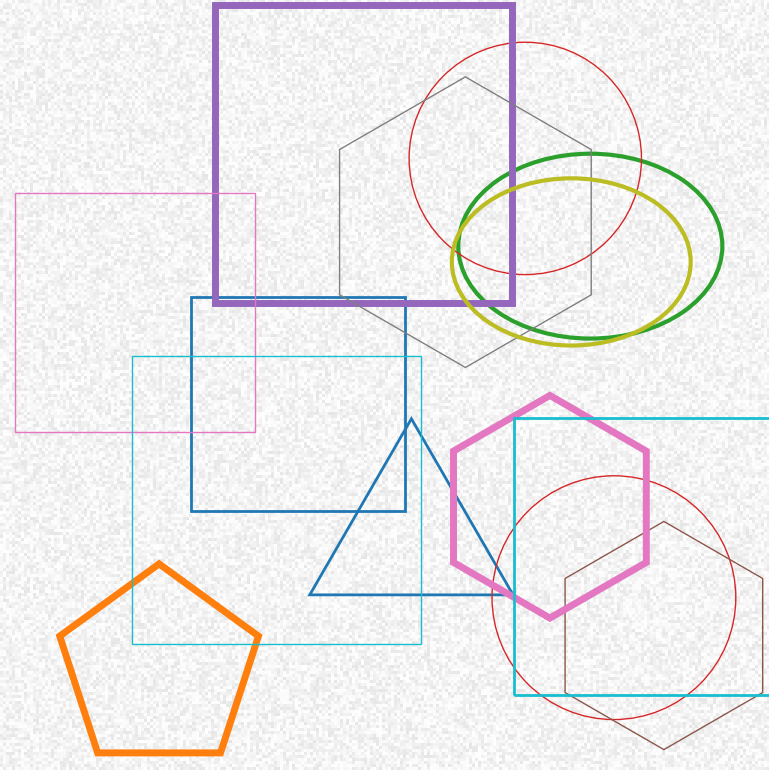[{"shape": "square", "thickness": 1, "radius": 0.7, "center": [0.387, 0.475]}, {"shape": "triangle", "thickness": 1, "radius": 0.76, "center": [0.534, 0.304]}, {"shape": "pentagon", "thickness": 2.5, "radius": 0.68, "center": [0.207, 0.132]}, {"shape": "oval", "thickness": 1.5, "radius": 0.86, "center": [0.767, 0.68]}, {"shape": "circle", "thickness": 0.5, "radius": 0.79, "center": [0.797, 0.224]}, {"shape": "circle", "thickness": 0.5, "radius": 0.75, "center": [0.682, 0.794]}, {"shape": "square", "thickness": 2.5, "radius": 0.97, "center": [0.472, 0.8]}, {"shape": "hexagon", "thickness": 0.5, "radius": 0.74, "center": [0.862, 0.175]}, {"shape": "square", "thickness": 0.5, "radius": 0.78, "center": [0.175, 0.594]}, {"shape": "hexagon", "thickness": 2.5, "radius": 0.72, "center": [0.714, 0.342]}, {"shape": "hexagon", "thickness": 0.5, "radius": 0.94, "center": [0.604, 0.711]}, {"shape": "oval", "thickness": 1.5, "radius": 0.78, "center": [0.742, 0.66]}, {"shape": "square", "thickness": 1, "radius": 0.9, "center": [0.847, 0.277]}, {"shape": "square", "thickness": 0.5, "radius": 0.94, "center": [0.359, 0.351]}]